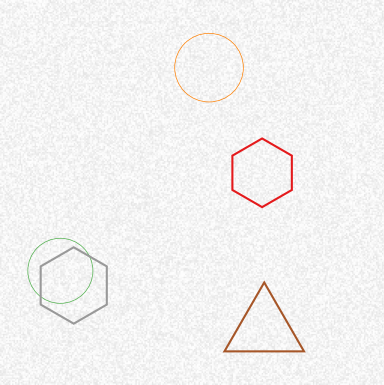[{"shape": "hexagon", "thickness": 1.5, "radius": 0.45, "center": [0.681, 0.551]}, {"shape": "circle", "thickness": 0.5, "radius": 0.42, "center": [0.157, 0.297]}, {"shape": "circle", "thickness": 0.5, "radius": 0.45, "center": [0.543, 0.824]}, {"shape": "triangle", "thickness": 1.5, "radius": 0.6, "center": [0.686, 0.147]}, {"shape": "hexagon", "thickness": 1.5, "radius": 0.5, "center": [0.192, 0.258]}]